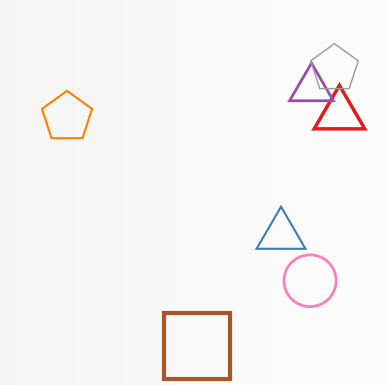[{"shape": "triangle", "thickness": 2.5, "radius": 0.38, "center": [0.876, 0.703]}, {"shape": "triangle", "thickness": 1.5, "radius": 0.36, "center": [0.725, 0.39]}, {"shape": "triangle", "thickness": 2, "radius": 0.33, "center": [0.804, 0.771]}, {"shape": "pentagon", "thickness": 1.5, "radius": 0.34, "center": [0.173, 0.696]}, {"shape": "square", "thickness": 3, "radius": 0.43, "center": [0.508, 0.102]}, {"shape": "circle", "thickness": 2, "radius": 0.34, "center": [0.8, 0.271]}, {"shape": "pentagon", "thickness": 1, "radius": 0.32, "center": [0.863, 0.822]}]